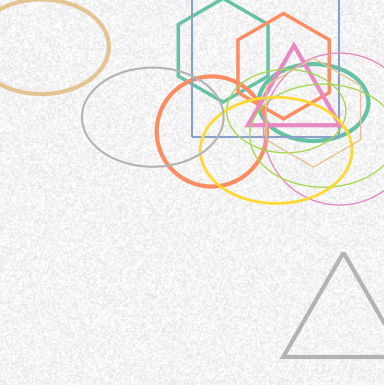[{"shape": "oval", "thickness": 3, "radius": 0.71, "center": [0.814, 0.734]}, {"shape": "hexagon", "thickness": 2.5, "radius": 0.67, "center": [0.58, 0.869]}, {"shape": "circle", "thickness": 3, "radius": 0.72, "center": [0.55, 0.659]}, {"shape": "hexagon", "thickness": 2.5, "radius": 0.68, "center": [0.737, 0.828]}, {"shape": "square", "thickness": 1.5, "radius": 0.95, "center": [0.689, 0.835]}, {"shape": "circle", "thickness": 1, "radius": 0.99, "center": [0.882, 0.665]}, {"shape": "triangle", "thickness": 3, "radius": 0.69, "center": [0.764, 0.744]}, {"shape": "oval", "thickness": 1, "radius": 0.77, "center": [0.744, 0.711]}, {"shape": "oval", "thickness": 1, "radius": 0.96, "center": [0.84, 0.648]}, {"shape": "oval", "thickness": 2, "radius": 0.99, "center": [0.717, 0.609]}, {"shape": "oval", "thickness": 3, "radius": 0.88, "center": [0.107, 0.879]}, {"shape": "hexagon", "thickness": 1, "radius": 0.71, "center": [0.814, 0.707]}, {"shape": "triangle", "thickness": 3, "radius": 0.9, "center": [0.892, 0.163]}, {"shape": "oval", "thickness": 1.5, "radius": 0.92, "center": [0.397, 0.696]}]